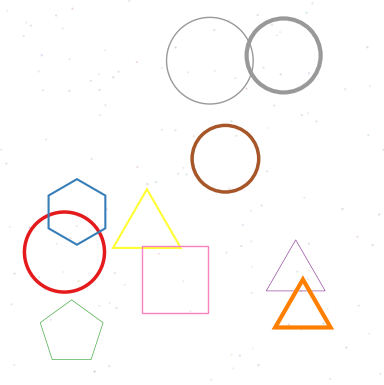[{"shape": "circle", "thickness": 2.5, "radius": 0.52, "center": [0.167, 0.345]}, {"shape": "hexagon", "thickness": 1.5, "radius": 0.43, "center": [0.2, 0.45]}, {"shape": "pentagon", "thickness": 0.5, "radius": 0.43, "center": [0.186, 0.135]}, {"shape": "triangle", "thickness": 0.5, "radius": 0.44, "center": [0.768, 0.289]}, {"shape": "triangle", "thickness": 3, "radius": 0.42, "center": [0.787, 0.191]}, {"shape": "triangle", "thickness": 1.5, "radius": 0.51, "center": [0.382, 0.407]}, {"shape": "circle", "thickness": 2.5, "radius": 0.43, "center": [0.585, 0.588]}, {"shape": "square", "thickness": 1, "radius": 0.43, "center": [0.455, 0.275]}, {"shape": "circle", "thickness": 1, "radius": 0.56, "center": [0.545, 0.842]}, {"shape": "circle", "thickness": 3, "radius": 0.48, "center": [0.737, 0.856]}]